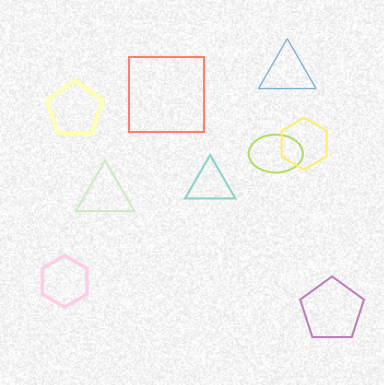[{"shape": "triangle", "thickness": 1.5, "radius": 0.38, "center": [0.546, 0.522]}, {"shape": "pentagon", "thickness": 3, "radius": 0.38, "center": [0.194, 0.716]}, {"shape": "square", "thickness": 1.5, "radius": 0.49, "center": [0.431, 0.756]}, {"shape": "triangle", "thickness": 1, "radius": 0.43, "center": [0.746, 0.813]}, {"shape": "oval", "thickness": 1.5, "radius": 0.35, "center": [0.716, 0.601]}, {"shape": "hexagon", "thickness": 2.5, "radius": 0.33, "center": [0.168, 0.269]}, {"shape": "pentagon", "thickness": 1.5, "radius": 0.44, "center": [0.863, 0.195]}, {"shape": "triangle", "thickness": 1.5, "radius": 0.44, "center": [0.273, 0.496]}, {"shape": "hexagon", "thickness": 1.5, "radius": 0.34, "center": [0.79, 0.627]}]